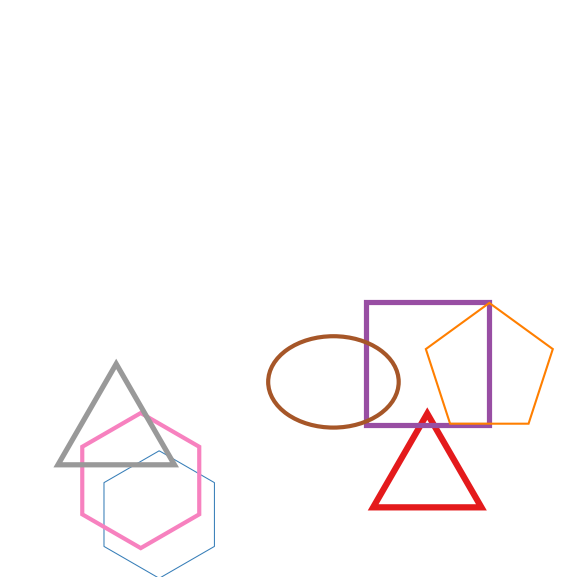[{"shape": "triangle", "thickness": 3, "radius": 0.54, "center": [0.74, 0.175]}, {"shape": "hexagon", "thickness": 0.5, "radius": 0.55, "center": [0.276, 0.108]}, {"shape": "square", "thickness": 2.5, "radius": 0.54, "center": [0.74, 0.37]}, {"shape": "pentagon", "thickness": 1, "radius": 0.58, "center": [0.847, 0.359]}, {"shape": "oval", "thickness": 2, "radius": 0.56, "center": [0.577, 0.338]}, {"shape": "hexagon", "thickness": 2, "radius": 0.58, "center": [0.244, 0.167]}, {"shape": "triangle", "thickness": 2.5, "radius": 0.58, "center": [0.201, 0.253]}]